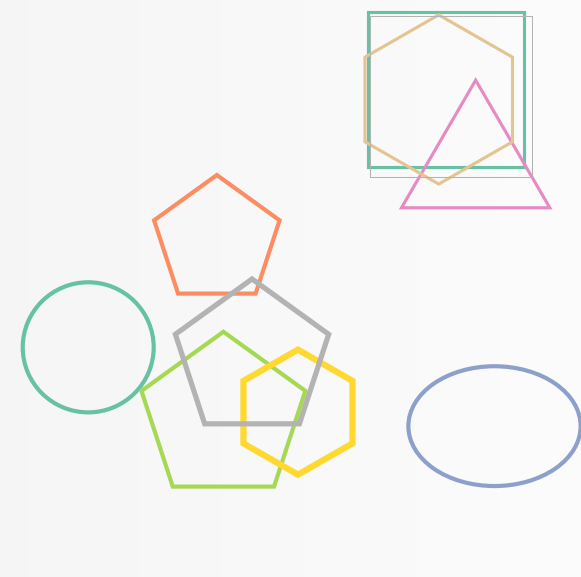[{"shape": "square", "thickness": 1.5, "radius": 0.67, "center": [0.767, 0.844]}, {"shape": "circle", "thickness": 2, "radius": 0.56, "center": [0.152, 0.398]}, {"shape": "pentagon", "thickness": 2, "radius": 0.57, "center": [0.373, 0.583]}, {"shape": "oval", "thickness": 2, "radius": 0.74, "center": [0.851, 0.261]}, {"shape": "triangle", "thickness": 1.5, "radius": 0.74, "center": [0.818, 0.713]}, {"shape": "pentagon", "thickness": 2, "radius": 0.74, "center": [0.384, 0.276]}, {"shape": "hexagon", "thickness": 3, "radius": 0.54, "center": [0.513, 0.285]}, {"shape": "hexagon", "thickness": 1.5, "radius": 0.73, "center": [0.755, 0.827]}, {"shape": "square", "thickness": 0.5, "radius": 0.7, "center": [0.776, 0.832]}, {"shape": "pentagon", "thickness": 2.5, "radius": 0.69, "center": [0.434, 0.377]}]